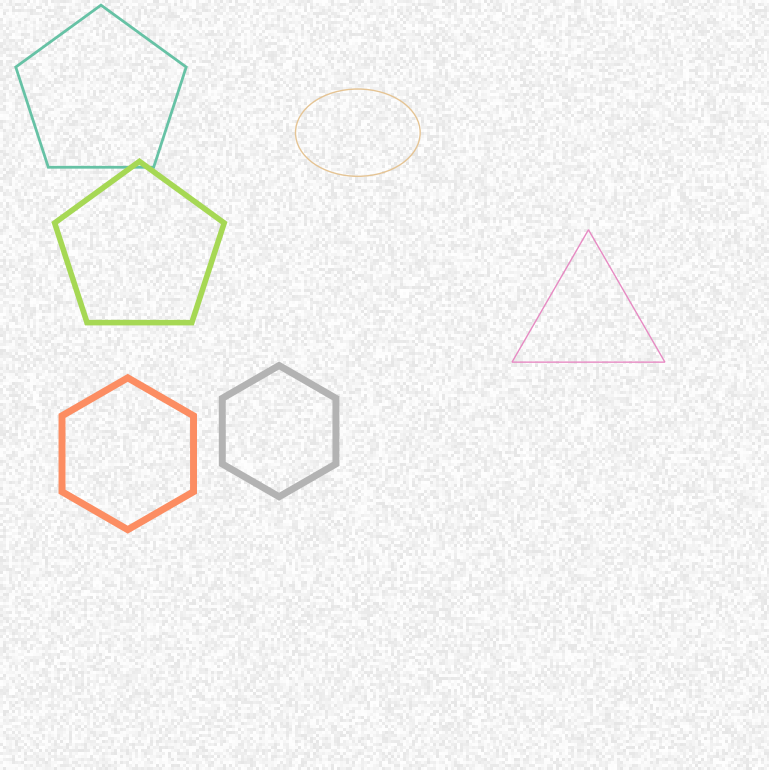[{"shape": "pentagon", "thickness": 1, "radius": 0.58, "center": [0.131, 0.877]}, {"shape": "hexagon", "thickness": 2.5, "radius": 0.49, "center": [0.166, 0.411]}, {"shape": "triangle", "thickness": 0.5, "radius": 0.57, "center": [0.764, 0.587]}, {"shape": "pentagon", "thickness": 2, "radius": 0.58, "center": [0.181, 0.675]}, {"shape": "oval", "thickness": 0.5, "radius": 0.4, "center": [0.465, 0.828]}, {"shape": "hexagon", "thickness": 2.5, "radius": 0.43, "center": [0.362, 0.44]}]